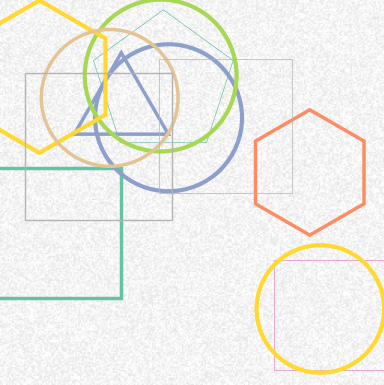[{"shape": "square", "thickness": 2.5, "radius": 0.84, "center": [0.146, 0.395]}, {"shape": "pentagon", "thickness": 0.5, "radius": 0.95, "center": [0.424, 0.784]}, {"shape": "hexagon", "thickness": 2.5, "radius": 0.81, "center": [0.805, 0.552]}, {"shape": "triangle", "thickness": 2.5, "radius": 0.7, "center": [0.315, 0.722]}, {"shape": "circle", "thickness": 3, "radius": 0.95, "center": [0.438, 0.694]}, {"shape": "square", "thickness": 0.5, "radius": 0.72, "center": [0.855, 0.182]}, {"shape": "circle", "thickness": 3, "radius": 0.99, "center": [0.417, 0.804]}, {"shape": "hexagon", "thickness": 3, "radius": 0.99, "center": [0.102, 0.801]}, {"shape": "circle", "thickness": 3, "radius": 0.83, "center": [0.832, 0.197]}, {"shape": "circle", "thickness": 2.5, "radius": 0.89, "center": [0.285, 0.746]}, {"shape": "square", "thickness": 1, "radius": 0.95, "center": [0.255, 0.619]}, {"shape": "square", "thickness": 0.5, "radius": 0.87, "center": [0.586, 0.673]}]